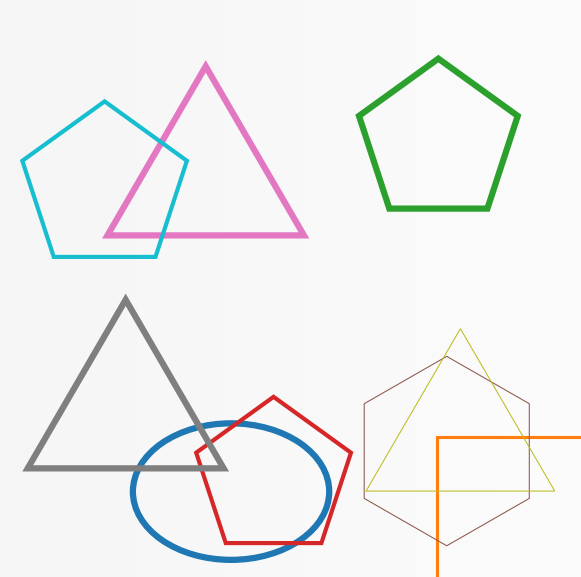[{"shape": "oval", "thickness": 3, "radius": 0.84, "center": [0.398, 0.148]}, {"shape": "square", "thickness": 1.5, "radius": 0.68, "center": [0.888, 0.106]}, {"shape": "pentagon", "thickness": 3, "radius": 0.72, "center": [0.754, 0.754]}, {"shape": "pentagon", "thickness": 2, "radius": 0.7, "center": [0.471, 0.172]}, {"shape": "hexagon", "thickness": 0.5, "radius": 0.82, "center": [0.769, 0.218]}, {"shape": "triangle", "thickness": 3, "radius": 0.98, "center": [0.354, 0.689]}, {"shape": "triangle", "thickness": 3, "radius": 0.97, "center": [0.216, 0.285]}, {"shape": "triangle", "thickness": 0.5, "radius": 0.94, "center": [0.792, 0.243]}, {"shape": "pentagon", "thickness": 2, "radius": 0.74, "center": [0.18, 0.675]}]